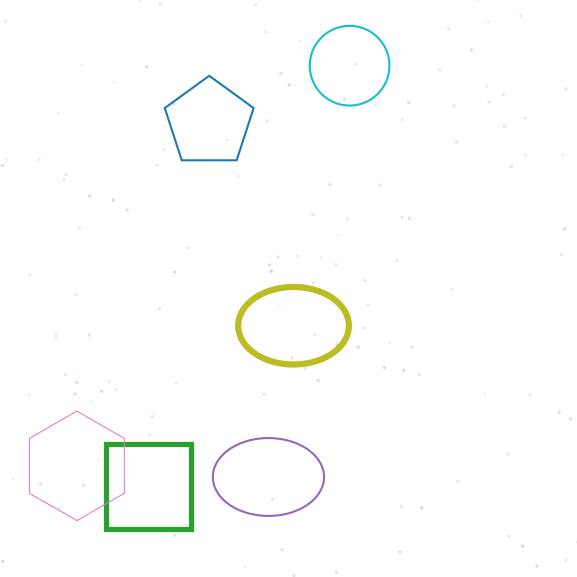[{"shape": "pentagon", "thickness": 1, "radius": 0.4, "center": [0.362, 0.787]}, {"shape": "square", "thickness": 2.5, "radius": 0.37, "center": [0.257, 0.157]}, {"shape": "oval", "thickness": 1, "radius": 0.48, "center": [0.465, 0.173]}, {"shape": "hexagon", "thickness": 0.5, "radius": 0.47, "center": [0.133, 0.192]}, {"shape": "oval", "thickness": 3, "radius": 0.48, "center": [0.508, 0.435]}, {"shape": "circle", "thickness": 1, "radius": 0.34, "center": [0.605, 0.885]}]